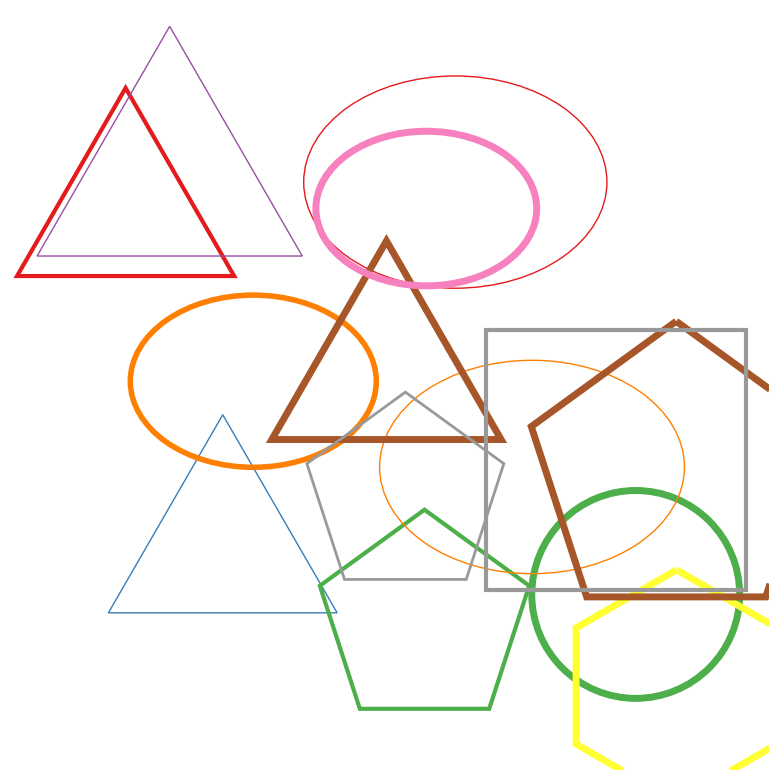[{"shape": "oval", "thickness": 0.5, "radius": 0.98, "center": [0.591, 0.764]}, {"shape": "triangle", "thickness": 1.5, "radius": 0.81, "center": [0.163, 0.723]}, {"shape": "triangle", "thickness": 0.5, "radius": 0.86, "center": [0.289, 0.29]}, {"shape": "pentagon", "thickness": 1.5, "radius": 0.71, "center": [0.551, 0.195]}, {"shape": "circle", "thickness": 2.5, "radius": 0.67, "center": [0.826, 0.228]}, {"shape": "triangle", "thickness": 0.5, "radius": 0.99, "center": [0.22, 0.767]}, {"shape": "oval", "thickness": 2, "radius": 0.8, "center": [0.329, 0.505]}, {"shape": "oval", "thickness": 0.5, "radius": 0.99, "center": [0.691, 0.394]}, {"shape": "hexagon", "thickness": 2.5, "radius": 0.75, "center": [0.879, 0.109]}, {"shape": "triangle", "thickness": 2.5, "radius": 0.86, "center": [0.502, 0.515]}, {"shape": "pentagon", "thickness": 2.5, "radius": 0.99, "center": [0.878, 0.385]}, {"shape": "oval", "thickness": 2.5, "radius": 0.72, "center": [0.554, 0.729]}, {"shape": "square", "thickness": 1.5, "radius": 0.85, "center": [0.8, 0.402]}, {"shape": "pentagon", "thickness": 1, "radius": 0.67, "center": [0.526, 0.356]}]